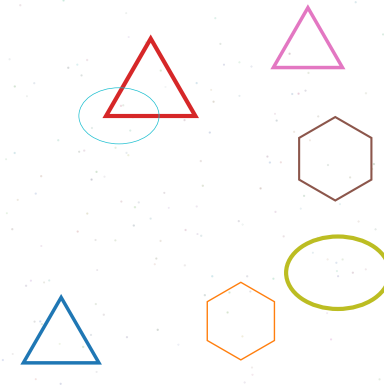[{"shape": "triangle", "thickness": 2.5, "radius": 0.57, "center": [0.159, 0.114]}, {"shape": "hexagon", "thickness": 1, "radius": 0.5, "center": [0.626, 0.166]}, {"shape": "triangle", "thickness": 3, "radius": 0.67, "center": [0.391, 0.766]}, {"shape": "hexagon", "thickness": 1.5, "radius": 0.54, "center": [0.871, 0.588]}, {"shape": "triangle", "thickness": 2.5, "radius": 0.52, "center": [0.8, 0.876]}, {"shape": "oval", "thickness": 3, "radius": 0.67, "center": [0.878, 0.292]}, {"shape": "oval", "thickness": 0.5, "radius": 0.52, "center": [0.309, 0.699]}]